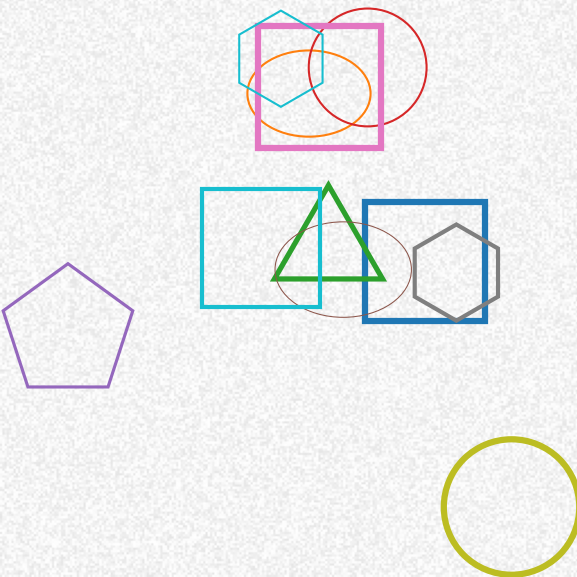[{"shape": "square", "thickness": 3, "radius": 0.52, "center": [0.737, 0.546]}, {"shape": "oval", "thickness": 1, "radius": 0.53, "center": [0.535, 0.837]}, {"shape": "triangle", "thickness": 2.5, "radius": 0.54, "center": [0.569, 0.57]}, {"shape": "circle", "thickness": 1, "radius": 0.51, "center": [0.637, 0.882]}, {"shape": "pentagon", "thickness": 1.5, "radius": 0.59, "center": [0.118, 0.425]}, {"shape": "oval", "thickness": 0.5, "radius": 0.59, "center": [0.594, 0.532]}, {"shape": "square", "thickness": 3, "radius": 0.53, "center": [0.553, 0.849]}, {"shape": "hexagon", "thickness": 2, "radius": 0.42, "center": [0.79, 0.527]}, {"shape": "circle", "thickness": 3, "radius": 0.59, "center": [0.886, 0.121]}, {"shape": "hexagon", "thickness": 1, "radius": 0.42, "center": [0.486, 0.897]}, {"shape": "square", "thickness": 2, "radius": 0.51, "center": [0.451, 0.57]}]